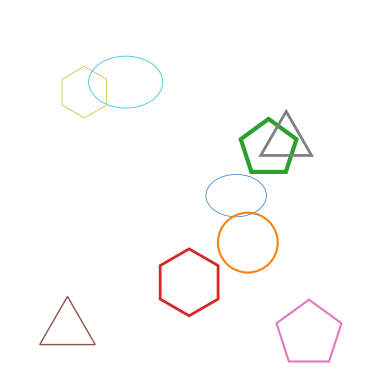[{"shape": "oval", "thickness": 0.5, "radius": 0.39, "center": [0.613, 0.492]}, {"shape": "circle", "thickness": 1.5, "radius": 0.39, "center": [0.644, 0.37]}, {"shape": "pentagon", "thickness": 3, "radius": 0.38, "center": [0.698, 0.615]}, {"shape": "hexagon", "thickness": 2, "radius": 0.43, "center": [0.491, 0.267]}, {"shape": "triangle", "thickness": 1, "radius": 0.42, "center": [0.175, 0.147]}, {"shape": "pentagon", "thickness": 1.5, "radius": 0.44, "center": [0.803, 0.133]}, {"shape": "triangle", "thickness": 2, "radius": 0.38, "center": [0.743, 0.634]}, {"shape": "hexagon", "thickness": 0.5, "radius": 0.34, "center": [0.219, 0.761]}, {"shape": "oval", "thickness": 0.5, "radius": 0.48, "center": [0.327, 0.787]}]